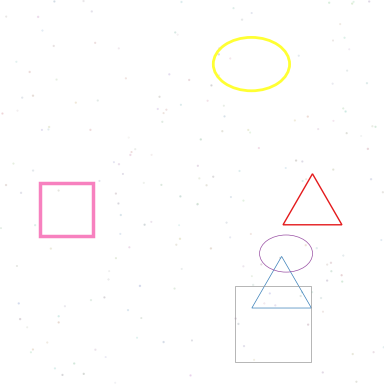[{"shape": "triangle", "thickness": 1, "radius": 0.44, "center": [0.812, 0.46]}, {"shape": "triangle", "thickness": 0.5, "radius": 0.45, "center": [0.731, 0.245]}, {"shape": "oval", "thickness": 0.5, "radius": 0.34, "center": [0.743, 0.341]}, {"shape": "oval", "thickness": 2, "radius": 0.5, "center": [0.653, 0.834]}, {"shape": "square", "thickness": 2.5, "radius": 0.34, "center": [0.173, 0.456]}, {"shape": "square", "thickness": 0.5, "radius": 0.5, "center": [0.709, 0.159]}]